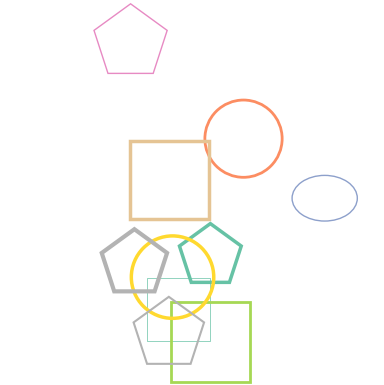[{"shape": "square", "thickness": 0.5, "radius": 0.41, "center": [0.463, 0.197]}, {"shape": "pentagon", "thickness": 2.5, "radius": 0.42, "center": [0.546, 0.335]}, {"shape": "circle", "thickness": 2, "radius": 0.5, "center": [0.632, 0.64]}, {"shape": "oval", "thickness": 1, "radius": 0.42, "center": [0.843, 0.485]}, {"shape": "pentagon", "thickness": 1, "radius": 0.5, "center": [0.339, 0.89]}, {"shape": "square", "thickness": 2, "radius": 0.52, "center": [0.547, 0.111]}, {"shape": "circle", "thickness": 2.5, "radius": 0.54, "center": [0.448, 0.28]}, {"shape": "square", "thickness": 2.5, "radius": 0.51, "center": [0.44, 0.532]}, {"shape": "pentagon", "thickness": 3, "radius": 0.45, "center": [0.349, 0.315]}, {"shape": "pentagon", "thickness": 1.5, "radius": 0.48, "center": [0.439, 0.133]}]